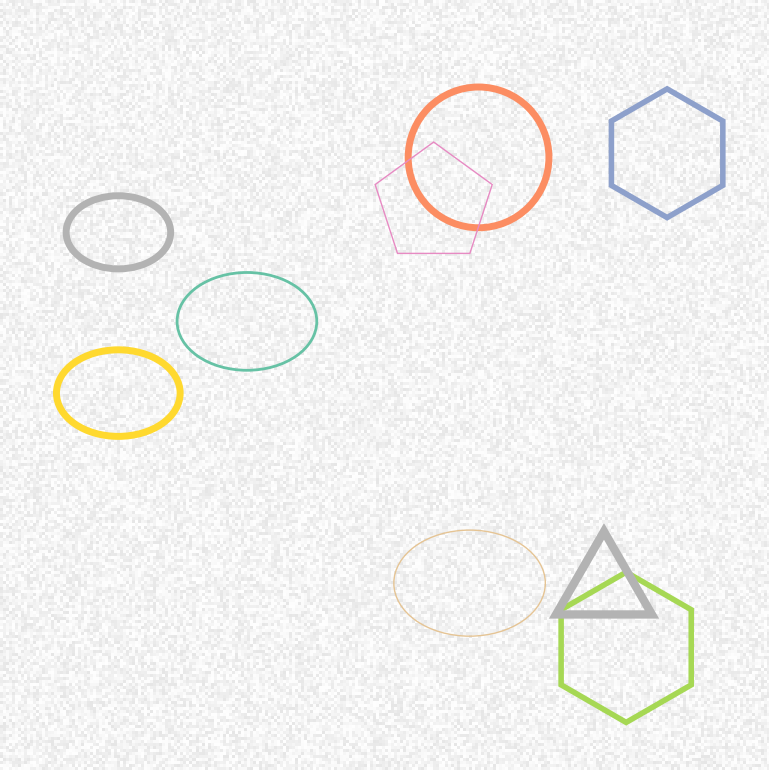[{"shape": "oval", "thickness": 1, "radius": 0.45, "center": [0.321, 0.583]}, {"shape": "circle", "thickness": 2.5, "radius": 0.46, "center": [0.622, 0.796]}, {"shape": "hexagon", "thickness": 2, "radius": 0.42, "center": [0.866, 0.801]}, {"shape": "pentagon", "thickness": 0.5, "radius": 0.4, "center": [0.563, 0.736]}, {"shape": "hexagon", "thickness": 2, "radius": 0.49, "center": [0.813, 0.159]}, {"shape": "oval", "thickness": 2.5, "radius": 0.4, "center": [0.154, 0.489]}, {"shape": "oval", "thickness": 0.5, "radius": 0.49, "center": [0.61, 0.243]}, {"shape": "triangle", "thickness": 3, "radius": 0.36, "center": [0.784, 0.238]}, {"shape": "oval", "thickness": 2.5, "radius": 0.34, "center": [0.154, 0.698]}]